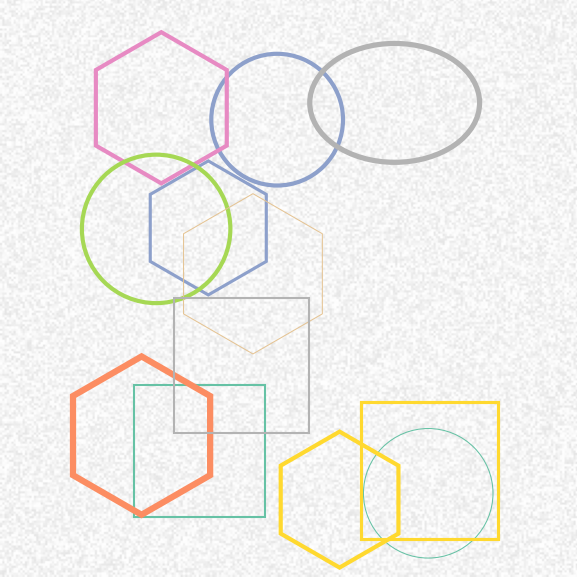[{"shape": "circle", "thickness": 0.5, "radius": 0.56, "center": [0.742, 0.145]}, {"shape": "square", "thickness": 1, "radius": 0.57, "center": [0.345, 0.218]}, {"shape": "hexagon", "thickness": 3, "radius": 0.69, "center": [0.245, 0.245]}, {"shape": "hexagon", "thickness": 1.5, "radius": 0.58, "center": [0.361, 0.604]}, {"shape": "circle", "thickness": 2, "radius": 0.57, "center": [0.48, 0.792]}, {"shape": "hexagon", "thickness": 2, "radius": 0.65, "center": [0.279, 0.813]}, {"shape": "circle", "thickness": 2, "radius": 0.64, "center": [0.27, 0.603]}, {"shape": "hexagon", "thickness": 2, "radius": 0.59, "center": [0.588, 0.134]}, {"shape": "square", "thickness": 1.5, "radius": 0.59, "center": [0.743, 0.185]}, {"shape": "hexagon", "thickness": 0.5, "radius": 0.69, "center": [0.438, 0.525]}, {"shape": "square", "thickness": 1, "radius": 0.58, "center": [0.419, 0.366]}, {"shape": "oval", "thickness": 2.5, "radius": 0.74, "center": [0.683, 0.821]}]